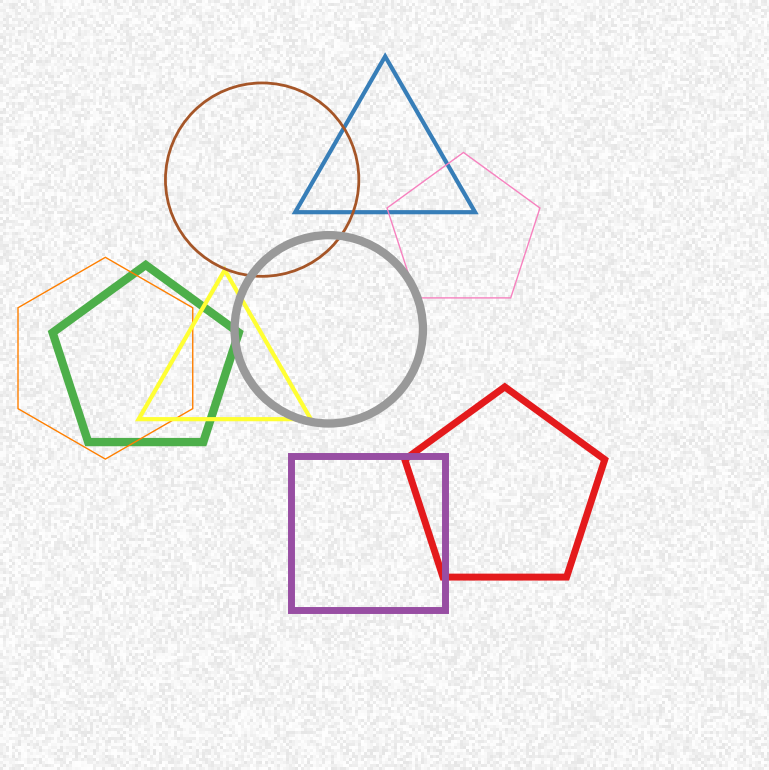[{"shape": "pentagon", "thickness": 2.5, "radius": 0.68, "center": [0.656, 0.361]}, {"shape": "triangle", "thickness": 1.5, "radius": 0.67, "center": [0.5, 0.792]}, {"shape": "pentagon", "thickness": 3, "radius": 0.64, "center": [0.189, 0.529]}, {"shape": "square", "thickness": 2.5, "radius": 0.5, "center": [0.478, 0.308]}, {"shape": "hexagon", "thickness": 0.5, "radius": 0.66, "center": [0.137, 0.535]}, {"shape": "triangle", "thickness": 1.5, "radius": 0.65, "center": [0.292, 0.52]}, {"shape": "circle", "thickness": 1, "radius": 0.63, "center": [0.34, 0.767]}, {"shape": "pentagon", "thickness": 0.5, "radius": 0.52, "center": [0.602, 0.698]}, {"shape": "circle", "thickness": 3, "radius": 0.61, "center": [0.427, 0.572]}]